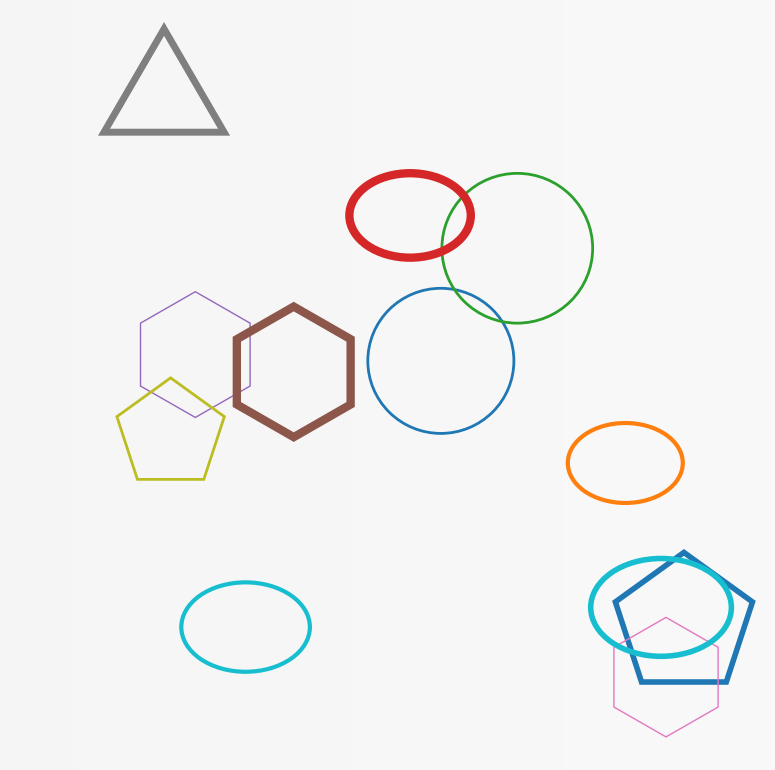[{"shape": "circle", "thickness": 1, "radius": 0.47, "center": [0.569, 0.531]}, {"shape": "pentagon", "thickness": 2, "radius": 0.47, "center": [0.882, 0.19]}, {"shape": "oval", "thickness": 1.5, "radius": 0.37, "center": [0.807, 0.399]}, {"shape": "circle", "thickness": 1, "radius": 0.49, "center": [0.667, 0.678]}, {"shape": "oval", "thickness": 3, "radius": 0.39, "center": [0.529, 0.72]}, {"shape": "hexagon", "thickness": 0.5, "radius": 0.41, "center": [0.252, 0.54]}, {"shape": "hexagon", "thickness": 3, "radius": 0.42, "center": [0.379, 0.517]}, {"shape": "hexagon", "thickness": 0.5, "radius": 0.39, "center": [0.859, 0.121]}, {"shape": "triangle", "thickness": 2.5, "radius": 0.45, "center": [0.212, 0.873]}, {"shape": "pentagon", "thickness": 1, "radius": 0.36, "center": [0.22, 0.436]}, {"shape": "oval", "thickness": 2, "radius": 0.45, "center": [0.853, 0.211]}, {"shape": "oval", "thickness": 1.5, "radius": 0.41, "center": [0.317, 0.186]}]